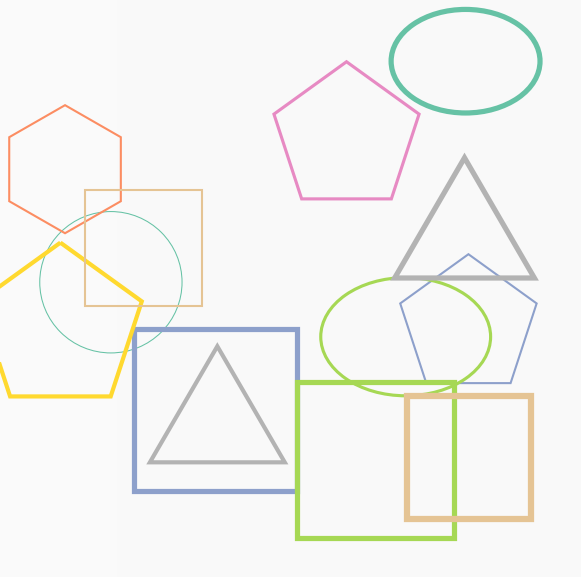[{"shape": "oval", "thickness": 2.5, "radius": 0.64, "center": [0.801, 0.893]}, {"shape": "circle", "thickness": 0.5, "radius": 0.61, "center": [0.191, 0.51]}, {"shape": "hexagon", "thickness": 1, "radius": 0.55, "center": [0.112, 0.706]}, {"shape": "pentagon", "thickness": 1, "radius": 0.62, "center": [0.806, 0.436]}, {"shape": "square", "thickness": 2.5, "radius": 0.7, "center": [0.371, 0.289]}, {"shape": "pentagon", "thickness": 1.5, "radius": 0.66, "center": [0.596, 0.761]}, {"shape": "oval", "thickness": 1.5, "radius": 0.73, "center": [0.698, 0.416]}, {"shape": "square", "thickness": 2.5, "radius": 0.68, "center": [0.647, 0.203]}, {"shape": "pentagon", "thickness": 2, "radius": 0.74, "center": [0.104, 0.432]}, {"shape": "square", "thickness": 1, "radius": 0.5, "center": [0.247, 0.57]}, {"shape": "square", "thickness": 3, "radius": 0.53, "center": [0.806, 0.206]}, {"shape": "triangle", "thickness": 2, "radius": 0.67, "center": [0.374, 0.266]}, {"shape": "triangle", "thickness": 2.5, "radius": 0.69, "center": [0.799, 0.587]}]